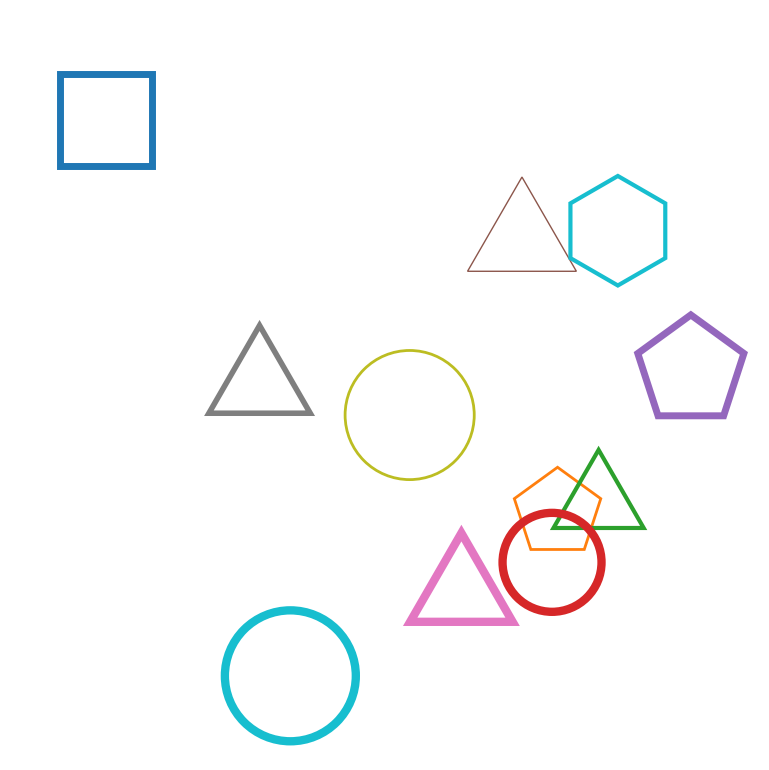[{"shape": "square", "thickness": 2.5, "radius": 0.3, "center": [0.138, 0.844]}, {"shape": "pentagon", "thickness": 1, "radius": 0.3, "center": [0.724, 0.334]}, {"shape": "triangle", "thickness": 1.5, "radius": 0.34, "center": [0.777, 0.348]}, {"shape": "circle", "thickness": 3, "radius": 0.32, "center": [0.717, 0.27]}, {"shape": "pentagon", "thickness": 2.5, "radius": 0.36, "center": [0.897, 0.519]}, {"shape": "triangle", "thickness": 0.5, "radius": 0.41, "center": [0.678, 0.688]}, {"shape": "triangle", "thickness": 3, "radius": 0.38, "center": [0.599, 0.231]}, {"shape": "triangle", "thickness": 2, "radius": 0.38, "center": [0.337, 0.501]}, {"shape": "circle", "thickness": 1, "radius": 0.42, "center": [0.532, 0.461]}, {"shape": "circle", "thickness": 3, "radius": 0.43, "center": [0.377, 0.122]}, {"shape": "hexagon", "thickness": 1.5, "radius": 0.36, "center": [0.802, 0.7]}]